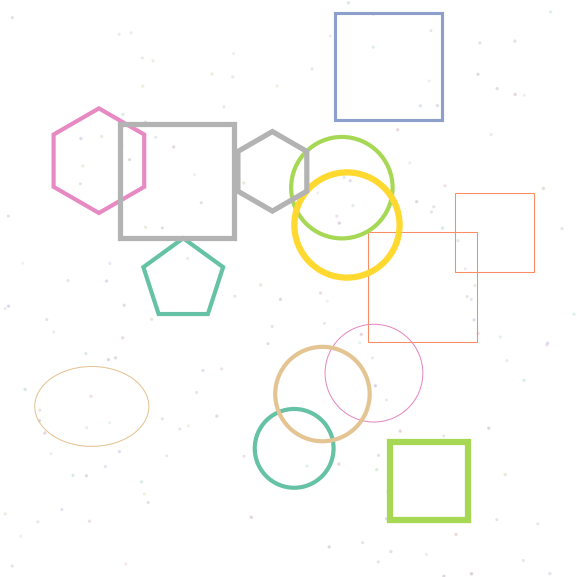[{"shape": "pentagon", "thickness": 2, "radius": 0.36, "center": [0.317, 0.514]}, {"shape": "circle", "thickness": 2, "radius": 0.34, "center": [0.509, 0.223]}, {"shape": "square", "thickness": 0.5, "radius": 0.34, "center": [0.856, 0.596]}, {"shape": "square", "thickness": 0.5, "radius": 0.48, "center": [0.732, 0.502]}, {"shape": "square", "thickness": 1.5, "radius": 0.46, "center": [0.672, 0.885]}, {"shape": "hexagon", "thickness": 2, "radius": 0.45, "center": [0.171, 0.721]}, {"shape": "circle", "thickness": 0.5, "radius": 0.42, "center": [0.648, 0.353]}, {"shape": "circle", "thickness": 2, "radius": 0.44, "center": [0.592, 0.674]}, {"shape": "square", "thickness": 3, "radius": 0.34, "center": [0.743, 0.166]}, {"shape": "circle", "thickness": 3, "radius": 0.46, "center": [0.601, 0.61]}, {"shape": "oval", "thickness": 0.5, "radius": 0.49, "center": [0.159, 0.295]}, {"shape": "circle", "thickness": 2, "radius": 0.41, "center": [0.558, 0.317]}, {"shape": "hexagon", "thickness": 2.5, "radius": 0.34, "center": [0.472, 0.702]}, {"shape": "square", "thickness": 2.5, "radius": 0.49, "center": [0.306, 0.686]}]